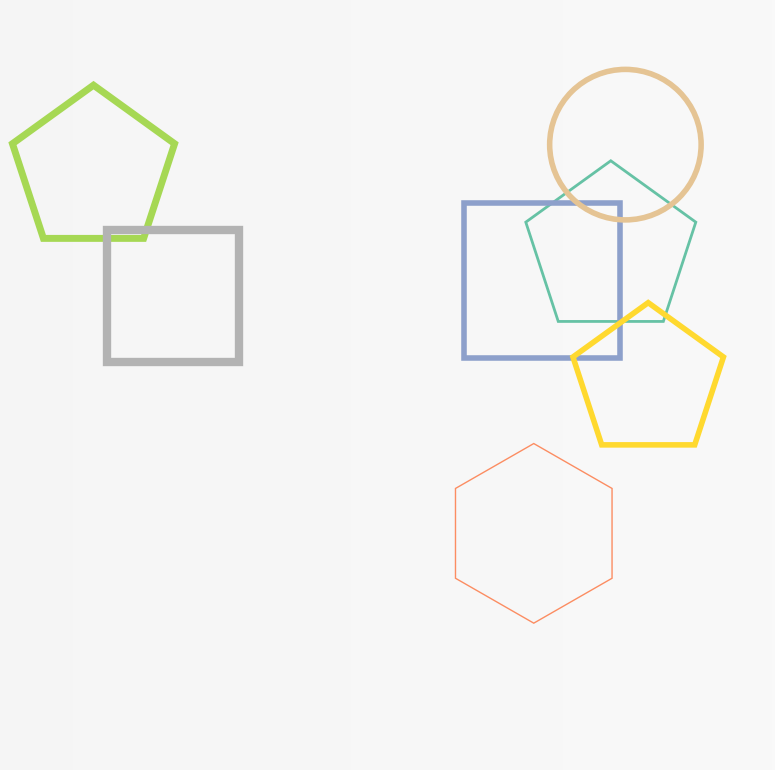[{"shape": "pentagon", "thickness": 1, "radius": 0.58, "center": [0.788, 0.676]}, {"shape": "hexagon", "thickness": 0.5, "radius": 0.58, "center": [0.689, 0.307]}, {"shape": "square", "thickness": 2, "radius": 0.5, "center": [0.699, 0.635]}, {"shape": "pentagon", "thickness": 2.5, "radius": 0.55, "center": [0.121, 0.779]}, {"shape": "pentagon", "thickness": 2, "radius": 0.51, "center": [0.836, 0.505]}, {"shape": "circle", "thickness": 2, "radius": 0.49, "center": [0.807, 0.812]}, {"shape": "square", "thickness": 3, "radius": 0.43, "center": [0.223, 0.616]}]